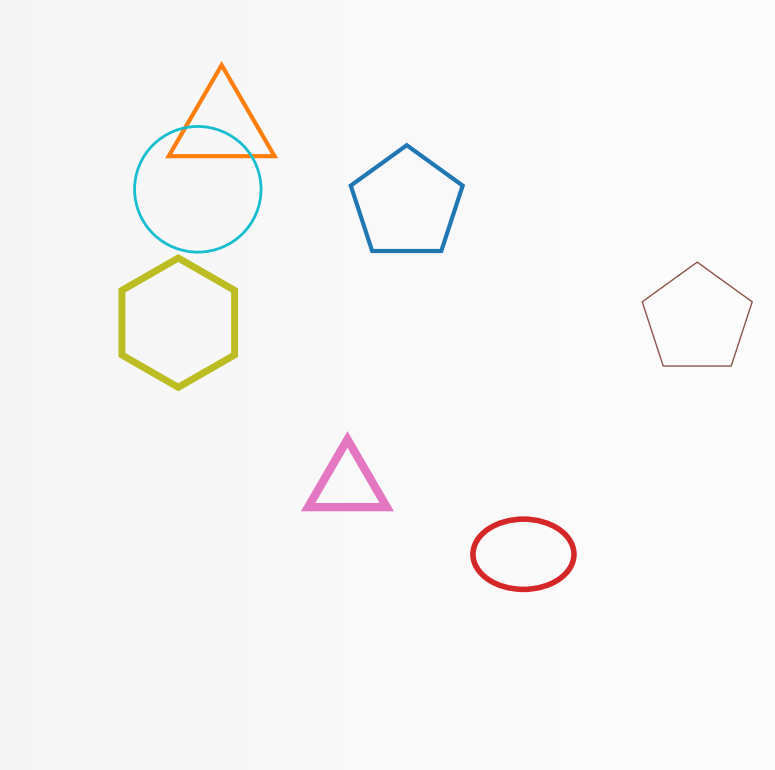[{"shape": "pentagon", "thickness": 1.5, "radius": 0.38, "center": [0.525, 0.735]}, {"shape": "triangle", "thickness": 1.5, "radius": 0.39, "center": [0.286, 0.837]}, {"shape": "oval", "thickness": 2, "radius": 0.33, "center": [0.675, 0.28]}, {"shape": "pentagon", "thickness": 0.5, "radius": 0.37, "center": [0.9, 0.585]}, {"shape": "triangle", "thickness": 3, "radius": 0.29, "center": [0.448, 0.371]}, {"shape": "hexagon", "thickness": 2.5, "radius": 0.42, "center": [0.23, 0.581]}, {"shape": "circle", "thickness": 1, "radius": 0.41, "center": [0.255, 0.754]}]